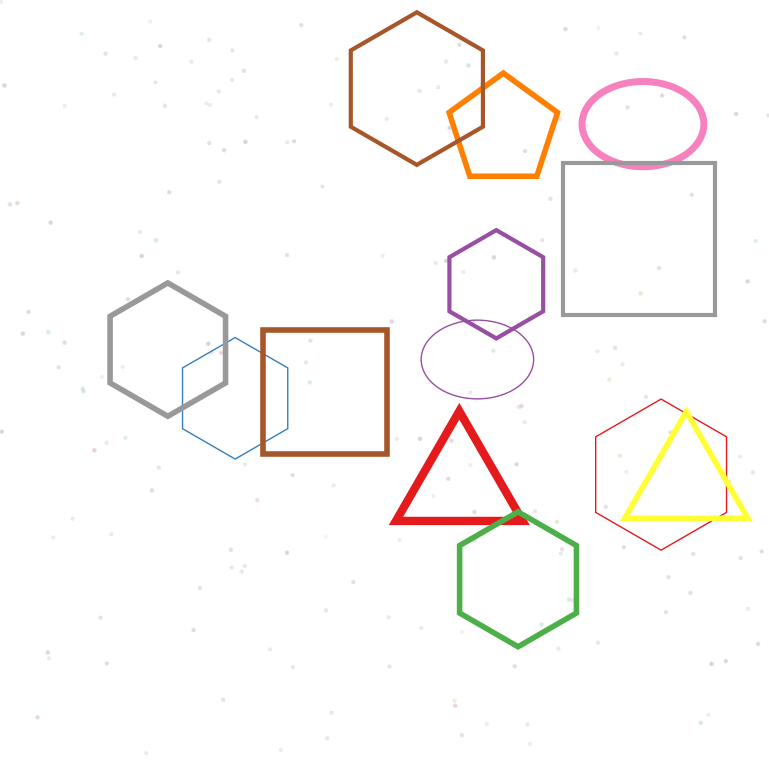[{"shape": "triangle", "thickness": 3, "radius": 0.47, "center": [0.597, 0.371]}, {"shape": "hexagon", "thickness": 0.5, "radius": 0.49, "center": [0.859, 0.384]}, {"shape": "hexagon", "thickness": 0.5, "radius": 0.39, "center": [0.305, 0.483]}, {"shape": "hexagon", "thickness": 2, "radius": 0.44, "center": [0.673, 0.248]}, {"shape": "hexagon", "thickness": 1.5, "radius": 0.35, "center": [0.645, 0.631]}, {"shape": "oval", "thickness": 0.5, "radius": 0.37, "center": [0.62, 0.533]}, {"shape": "pentagon", "thickness": 2, "radius": 0.37, "center": [0.654, 0.831]}, {"shape": "triangle", "thickness": 2, "radius": 0.46, "center": [0.891, 0.373]}, {"shape": "hexagon", "thickness": 1.5, "radius": 0.5, "center": [0.541, 0.885]}, {"shape": "square", "thickness": 2, "radius": 0.4, "center": [0.422, 0.491]}, {"shape": "oval", "thickness": 2.5, "radius": 0.4, "center": [0.835, 0.839]}, {"shape": "hexagon", "thickness": 2, "radius": 0.43, "center": [0.218, 0.546]}, {"shape": "square", "thickness": 1.5, "radius": 0.49, "center": [0.83, 0.69]}]